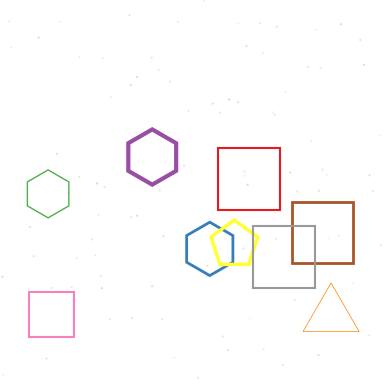[{"shape": "square", "thickness": 1.5, "radius": 0.41, "center": [0.647, 0.535]}, {"shape": "hexagon", "thickness": 2, "radius": 0.35, "center": [0.545, 0.354]}, {"shape": "hexagon", "thickness": 1, "radius": 0.31, "center": [0.125, 0.496]}, {"shape": "hexagon", "thickness": 3, "radius": 0.36, "center": [0.395, 0.592]}, {"shape": "triangle", "thickness": 0.5, "radius": 0.42, "center": [0.86, 0.181]}, {"shape": "pentagon", "thickness": 2.5, "radius": 0.32, "center": [0.609, 0.365]}, {"shape": "square", "thickness": 2, "radius": 0.4, "center": [0.838, 0.397]}, {"shape": "square", "thickness": 1.5, "radius": 0.29, "center": [0.134, 0.183]}, {"shape": "square", "thickness": 1.5, "radius": 0.4, "center": [0.739, 0.332]}]